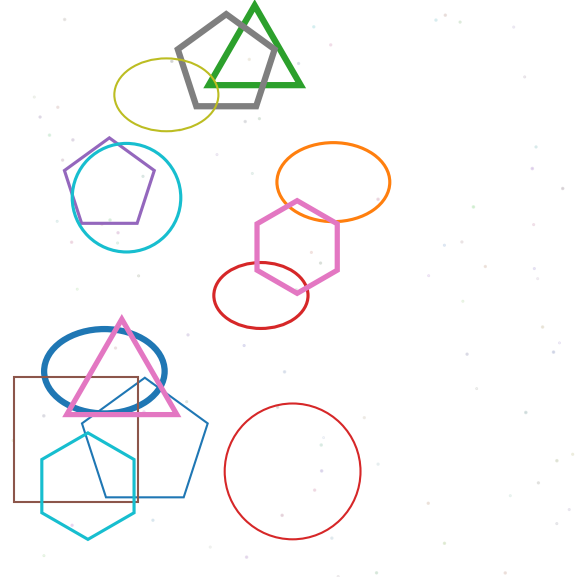[{"shape": "pentagon", "thickness": 1, "radius": 0.57, "center": [0.251, 0.231]}, {"shape": "oval", "thickness": 3, "radius": 0.52, "center": [0.181, 0.356]}, {"shape": "oval", "thickness": 1.5, "radius": 0.49, "center": [0.577, 0.684]}, {"shape": "triangle", "thickness": 3, "radius": 0.46, "center": [0.441, 0.898]}, {"shape": "oval", "thickness": 1.5, "radius": 0.41, "center": [0.452, 0.487]}, {"shape": "circle", "thickness": 1, "radius": 0.59, "center": [0.507, 0.183]}, {"shape": "pentagon", "thickness": 1.5, "radius": 0.41, "center": [0.189, 0.679]}, {"shape": "square", "thickness": 1, "radius": 0.54, "center": [0.132, 0.238]}, {"shape": "triangle", "thickness": 2.5, "radius": 0.55, "center": [0.211, 0.336]}, {"shape": "hexagon", "thickness": 2.5, "radius": 0.4, "center": [0.515, 0.571]}, {"shape": "pentagon", "thickness": 3, "radius": 0.44, "center": [0.392, 0.886]}, {"shape": "oval", "thickness": 1, "radius": 0.45, "center": [0.288, 0.835]}, {"shape": "hexagon", "thickness": 1.5, "radius": 0.46, "center": [0.152, 0.157]}, {"shape": "circle", "thickness": 1.5, "radius": 0.47, "center": [0.219, 0.657]}]